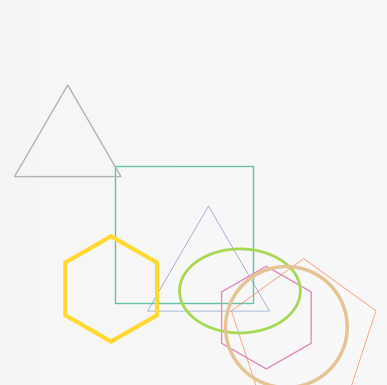[{"shape": "square", "thickness": 1, "radius": 0.89, "center": [0.476, 0.391]}, {"shape": "pentagon", "thickness": 0.5, "radius": 0.98, "center": [0.784, 0.132]}, {"shape": "triangle", "thickness": 0.5, "radius": 0.91, "center": [0.538, 0.283]}, {"shape": "hexagon", "thickness": 1, "radius": 0.67, "center": [0.687, 0.175]}, {"shape": "oval", "thickness": 2, "radius": 0.78, "center": [0.619, 0.244]}, {"shape": "hexagon", "thickness": 3, "radius": 0.68, "center": [0.287, 0.25]}, {"shape": "circle", "thickness": 2.5, "radius": 0.79, "center": [0.739, 0.151]}, {"shape": "triangle", "thickness": 1, "radius": 0.79, "center": [0.175, 0.621]}]